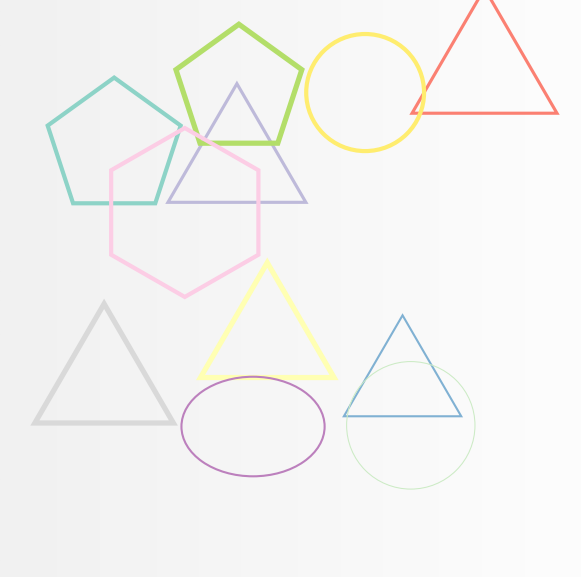[{"shape": "pentagon", "thickness": 2, "radius": 0.6, "center": [0.196, 0.744]}, {"shape": "triangle", "thickness": 2.5, "radius": 0.66, "center": [0.46, 0.412]}, {"shape": "triangle", "thickness": 1.5, "radius": 0.68, "center": [0.408, 0.717]}, {"shape": "triangle", "thickness": 1.5, "radius": 0.72, "center": [0.834, 0.875]}, {"shape": "triangle", "thickness": 1, "radius": 0.58, "center": [0.693, 0.337]}, {"shape": "pentagon", "thickness": 2.5, "radius": 0.57, "center": [0.411, 0.843]}, {"shape": "hexagon", "thickness": 2, "radius": 0.73, "center": [0.318, 0.631]}, {"shape": "triangle", "thickness": 2.5, "radius": 0.69, "center": [0.179, 0.335]}, {"shape": "oval", "thickness": 1, "radius": 0.62, "center": [0.435, 0.261]}, {"shape": "circle", "thickness": 0.5, "radius": 0.55, "center": [0.707, 0.263]}, {"shape": "circle", "thickness": 2, "radius": 0.51, "center": [0.628, 0.839]}]